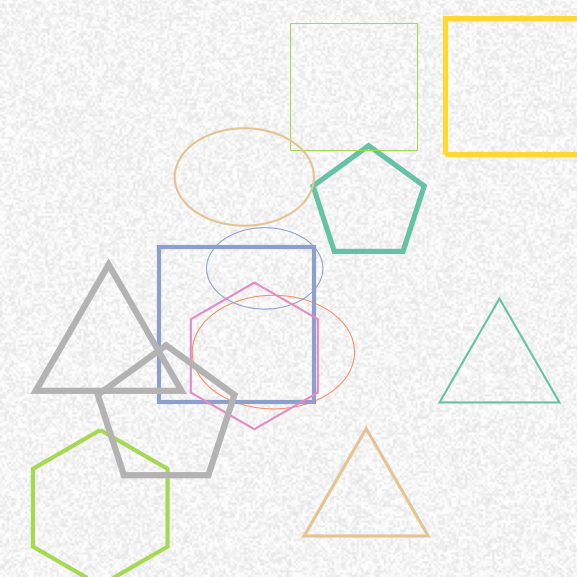[{"shape": "triangle", "thickness": 1, "radius": 0.6, "center": [0.865, 0.362]}, {"shape": "pentagon", "thickness": 2.5, "radius": 0.51, "center": [0.638, 0.646]}, {"shape": "oval", "thickness": 0.5, "radius": 0.7, "center": [0.473, 0.389]}, {"shape": "square", "thickness": 2, "radius": 0.67, "center": [0.41, 0.437]}, {"shape": "oval", "thickness": 0.5, "radius": 0.5, "center": [0.458, 0.534]}, {"shape": "hexagon", "thickness": 1, "radius": 0.63, "center": [0.44, 0.383]}, {"shape": "square", "thickness": 0.5, "radius": 0.55, "center": [0.611, 0.85]}, {"shape": "hexagon", "thickness": 2, "radius": 0.67, "center": [0.174, 0.12]}, {"shape": "square", "thickness": 2.5, "radius": 0.59, "center": [0.889, 0.851]}, {"shape": "triangle", "thickness": 1.5, "radius": 0.62, "center": [0.634, 0.133]}, {"shape": "oval", "thickness": 1, "radius": 0.6, "center": [0.423, 0.693]}, {"shape": "pentagon", "thickness": 3, "radius": 0.62, "center": [0.288, 0.277]}, {"shape": "triangle", "thickness": 3, "radius": 0.73, "center": [0.188, 0.395]}]